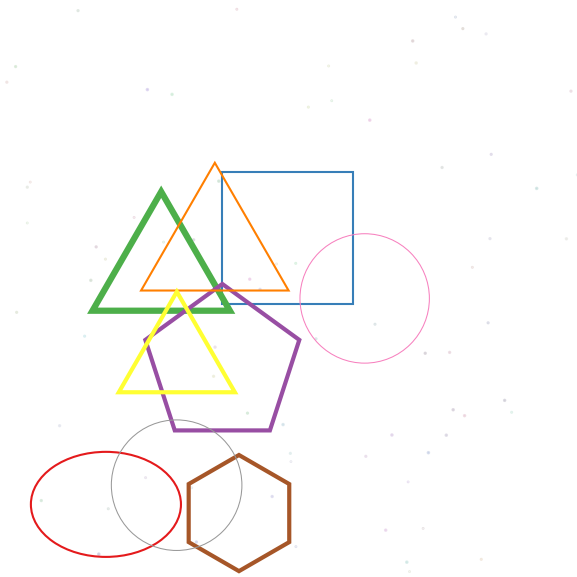[{"shape": "oval", "thickness": 1, "radius": 0.65, "center": [0.183, 0.126]}, {"shape": "square", "thickness": 1, "radius": 0.57, "center": [0.498, 0.587]}, {"shape": "triangle", "thickness": 3, "radius": 0.69, "center": [0.279, 0.53]}, {"shape": "pentagon", "thickness": 2, "radius": 0.7, "center": [0.385, 0.367]}, {"shape": "triangle", "thickness": 1, "radius": 0.74, "center": [0.372, 0.57]}, {"shape": "triangle", "thickness": 2, "radius": 0.58, "center": [0.306, 0.378]}, {"shape": "hexagon", "thickness": 2, "radius": 0.5, "center": [0.414, 0.111]}, {"shape": "circle", "thickness": 0.5, "radius": 0.56, "center": [0.631, 0.482]}, {"shape": "circle", "thickness": 0.5, "radius": 0.57, "center": [0.306, 0.159]}]